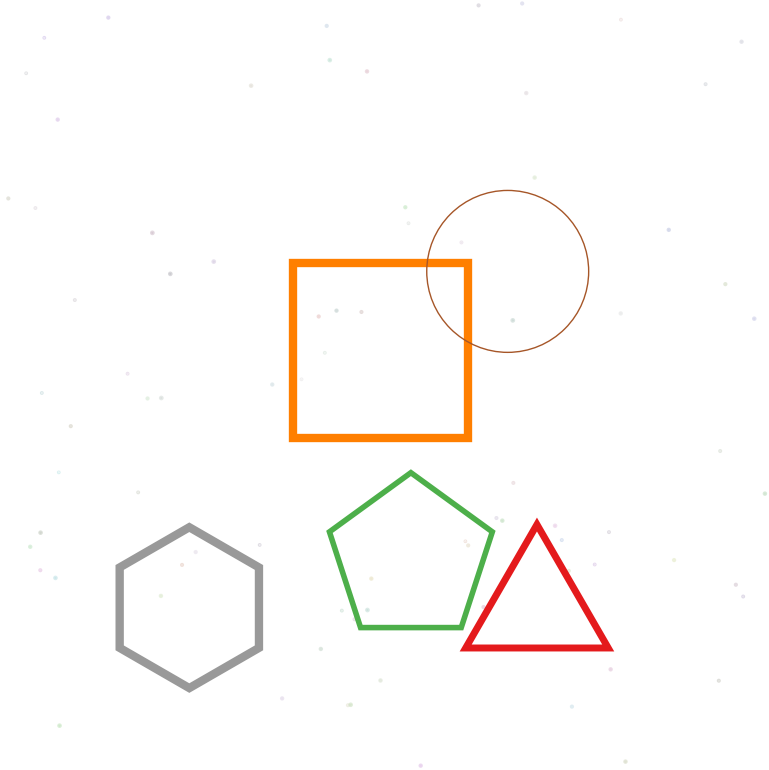[{"shape": "triangle", "thickness": 2.5, "radius": 0.53, "center": [0.697, 0.212]}, {"shape": "pentagon", "thickness": 2, "radius": 0.56, "center": [0.534, 0.275]}, {"shape": "square", "thickness": 3, "radius": 0.57, "center": [0.494, 0.545]}, {"shape": "circle", "thickness": 0.5, "radius": 0.53, "center": [0.659, 0.648]}, {"shape": "hexagon", "thickness": 3, "radius": 0.52, "center": [0.246, 0.211]}]